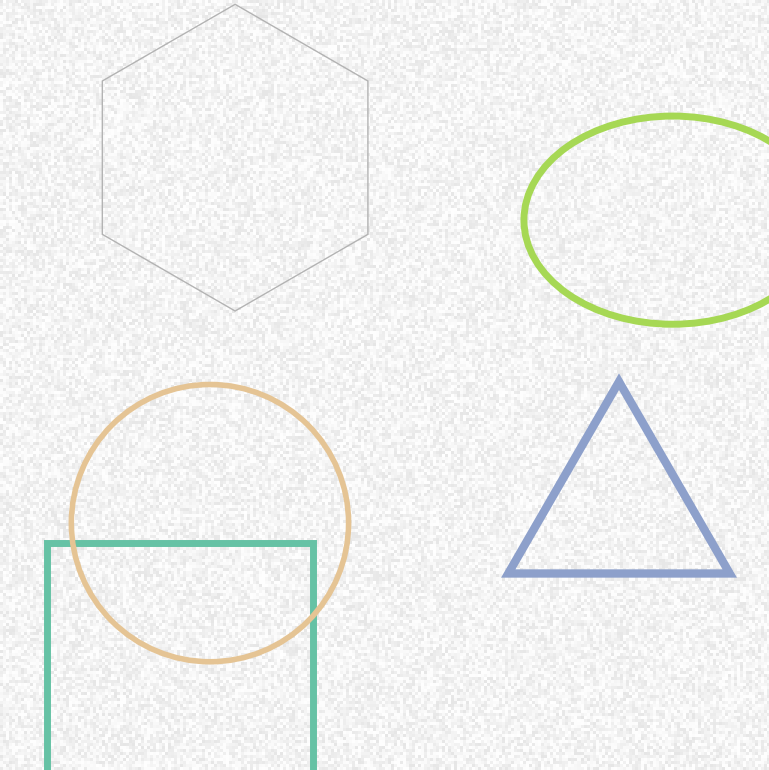[{"shape": "square", "thickness": 2.5, "radius": 0.86, "center": [0.234, 0.122]}, {"shape": "triangle", "thickness": 3, "radius": 0.83, "center": [0.804, 0.338]}, {"shape": "oval", "thickness": 2.5, "radius": 0.97, "center": [0.874, 0.714]}, {"shape": "circle", "thickness": 2, "radius": 0.9, "center": [0.273, 0.321]}, {"shape": "hexagon", "thickness": 0.5, "radius": 1.0, "center": [0.305, 0.795]}]